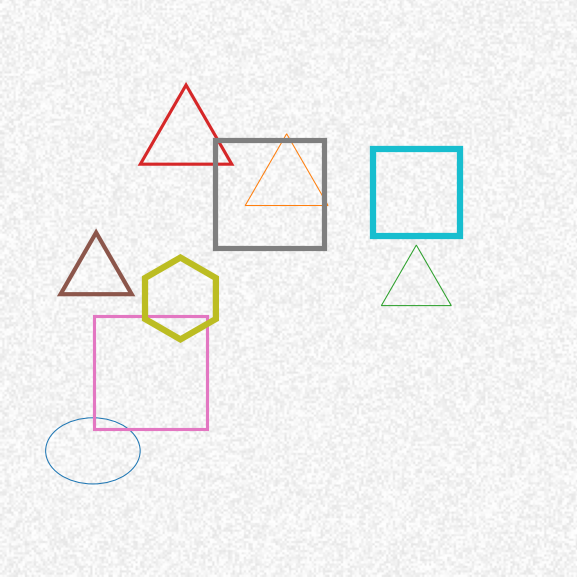[{"shape": "oval", "thickness": 0.5, "radius": 0.41, "center": [0.161, 0.218]}, {"shape": "triangle", "thickness": 0.5, "radius": 0.41, "center": [0.496, 0.685]}, {"shape": "triangle", "thickness": 0.5, "radius": 0.35, "center": [0.721, 0.505]}, {"shape": "triangle", "thickness": 1.5, "radius": 0.46, "center": [0.322, 0.761]}, {"shape": "triangle", "thickness": 2, "radius": 0.36, "center": [0.166, 0.525]}, {"shape": "square", "thickness": 1.5, "radius": 0.49, "center": [0.261, 0.355]}, {"shape": "square", "thickness": 2.5, "radius": 0.47, "center": [0.467, 0.663]}, {"shape": "hexagon", "thickness": 3, "radius": 0.35, "center": [0.312, 0.482]}, {"shape": "square", "thickness": 3, "radius": 0.38, "center": [0.721, 0.666]}]